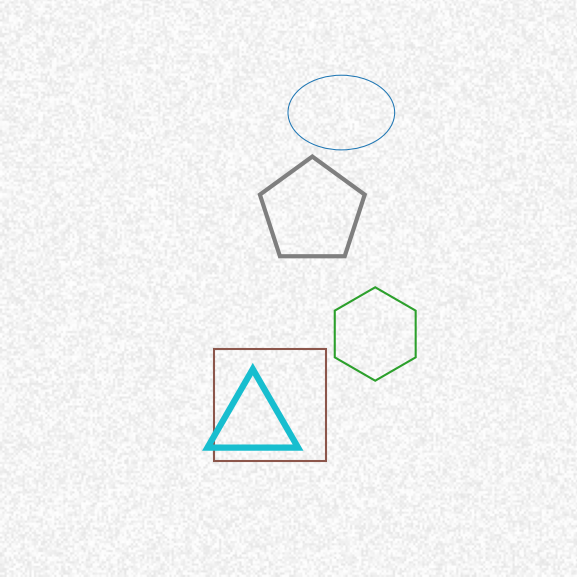[{"shape": "oval", "thickness": 0.5, "radius": 0.46, "center": [0.591, 0.804]}, {"shape": "hexagon", "thickness": 1, "radius": 0.4, "center": [0.65, 0.421]}, {"shape": "square", "thickness": 1, "radius": 0.48, "center": [0.468, 0.298]}, {"shape": "pentagon", "thickness": 2, "radius": 0.48, "center": [0.541, 0.633]}, {"shape": "triangle", "thickness": 3, "radius": 0.45, "center": [0.438, 0.269]}]